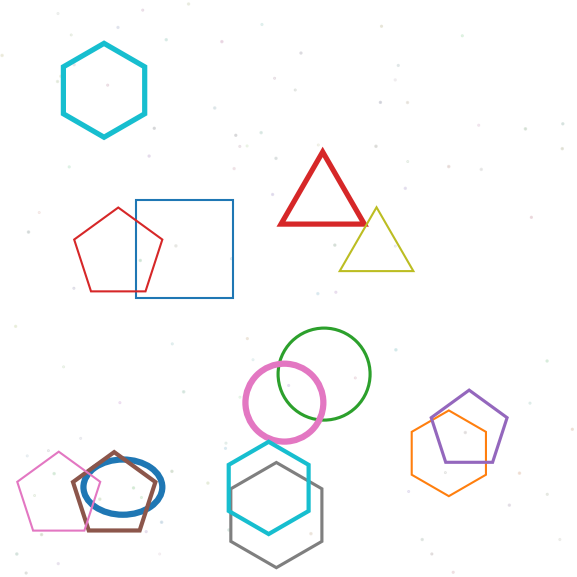[{"shape": "oval", "thickness": 3, "radius": 0.34, "center": [0.213, 0.156]}, {"shape": "square", "thickness": 1, "radius": 0.42, "center": [0.319, 0.568]}, {"shape": "hexagon", "thickness": 1, "radius": 0.37, "center": [0.777, 0.214]}, {"shape": "circle", "thickness": 1.5, "radius": 0.4, "center": [0.561, 0.351]}, {"shape": "pentagon", "thickness": 1, "radius": 0.4, "center": [0.205, 0.56]}, {"shape": "triangle", "thickness": 2.5, "radius": 0.42, "center": [0.559, 0.653]}, {"shape": "pentagon", "thickness": 1.5, "radius": 0.35, "center": [0.812, 0.255]}, {"shape": "pentagon", "thickness": 2, "radius": 0.38, "center": [0.198, 0.141]}, {"shape": "circle", "thickness": 3, "radius": 0.34, "center": [0.492, 0.302]}, {"shape": "pentagon", "thickness": 1, "radius": 0.38, "center": [0.102, 0.141]}, {"shape": "hexagon", "thickness": 1.5, "radius": 0.46, "center": [0.479, 0.107]}, {"shape": "triangle", "thickness": 1, "radius": 0.37, "center": [0.652, 0.567]}, {"shape": "hexagon", "thickness": 2, "radius": 0.4, "center": [0.465, 0.154]}, {"shape": "hexagon", "thickness": 2.5, "radius": 0.41, "center": [0.18, 0.843]}]